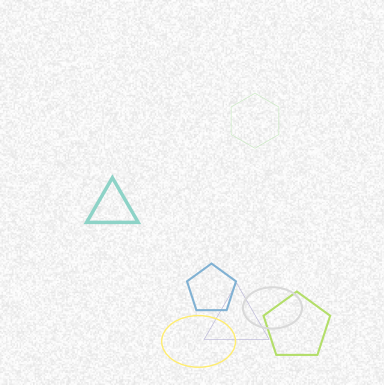[{"shape": "triangle", "thickness": 2.5, "radius": 0.39, "center": [0.292, 0.461]}, {"shape": "triangle", "thickness": 0.5, "radius": 0.49, "center": [0.615, 0.167]}, {"shape": "pentagon", "thickness": 1.5, "radius": 0.33, "center": [0.549, 0.249]}, {"shape": "pentagon", "thickness": 1.5, "radius": 0.46, "center": [0.771, 0.152]}, {"shape": "oval", "thickness": 1.5, "radius": 0.38, "center": [0.708, 0.2]}, {"shape": "hexagon", "thickness": 0.5, "radius": 0.36, "center": [0.662, 0.686]}, {"shape": "oval", "thickness": 1, "radius": 0.48, "center": [0.516, 0.113]}]